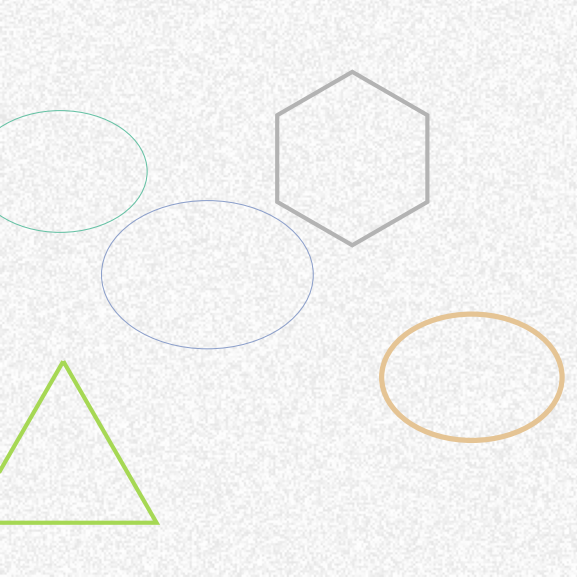[{"shape": "oval", "thickness": 0.5, "radius": 0.75, "center": [0.104, 0.702]}, {"shape": "oval", "thickness": 0.5, "radius": 0.92, "center": [0.359, 0.523]}, {"shape": "triangle", "thickness": 2, "radius": 0.93, "center": [0.11, 0.187]}, {"shape": "oval", "thickness": 2.5, "radius": 0.78, "center": [0.817, 0.346]}, {"shape": "hexagon", "thickness": 2, "radius": 0.75, "center": [0.61, 0.725]}]